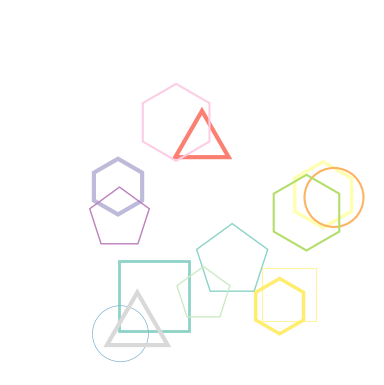[{"shape": "square", "thickness": 2, "radius": 0.45, "center": [0.399, 0.231]}, {"shape": "pentagon", "thickness": 1, "radius": 0.49, "center": [0.603, 0.322]}, {"shape": "hexagon", "thickness": 2.5, "radius": 0.43, "center": [0.839, 0.494]}, {"shape": "hexagon", "thickness": 3, "radius": 0.36, "center": [0.307, 0.515]}, {"shape": "triangle", "thickness": 3, "radius": 0.4, "center": [0.525, 0.632]}, {"shape": "circle", "thickness": 0.5, "radius": 0.36, "center": [0.313, 0.133]}, {"shape": "circle", "thickness": 1.5, "radius": 0.38, "center": [0.868, 0.487]}, {"shape": "hexagon", "thickness": 1.5, "radius": 0.49, "center": [0.796, 0.448]}, {"shape": "hexagon", "thickness": 1.5, "radius": 0.5, "center": [0.457, 0.682]}, {"shape": "triangle", "thickness": 3, "radius": 0.46, "center": [0.357, 0.149]}, {"shape": "pentagon", "thickness": 1, "radius": 0.41, "center": [0.31, 0.433]}, {"shape": "pentagon", "thickness": 1, "radius": 0.36, "center": [0.528, 0.235]}, {"shape": "square", "thickness": 0.5, "radius": 0.35, "center": [0.751, 0.235]}, {"shape": "hexagon", "thickness": 2.5, "radius": 0.36, "center": [0.726, 0.205]}]